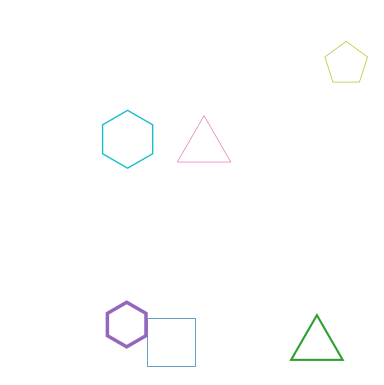[{"shape": "square", "thickness": 0.5, "radius": 0.31, "center": [0.444, 0.111]}, {"shape": "triangle", "thickness": 1.5, "radius": 0.39, "center": [0.823, 0.104]}, {"shape": "hexagon", "thickness": 2.5, "radius": 0.29, "center": [0.329, 0.157]}, {"shape": "triangle", "thickness": 0.5, "radius": 0.4, "center": [0.53, 0.619]}, {"shape": "pentagon", "thickness": 0.5, "radius": 0.29, "center": [0.899, 0.834]}, {"shape": "hexagon", "thickness": 1, "radius": 0.38, "center": [0.331, 0.638]}]